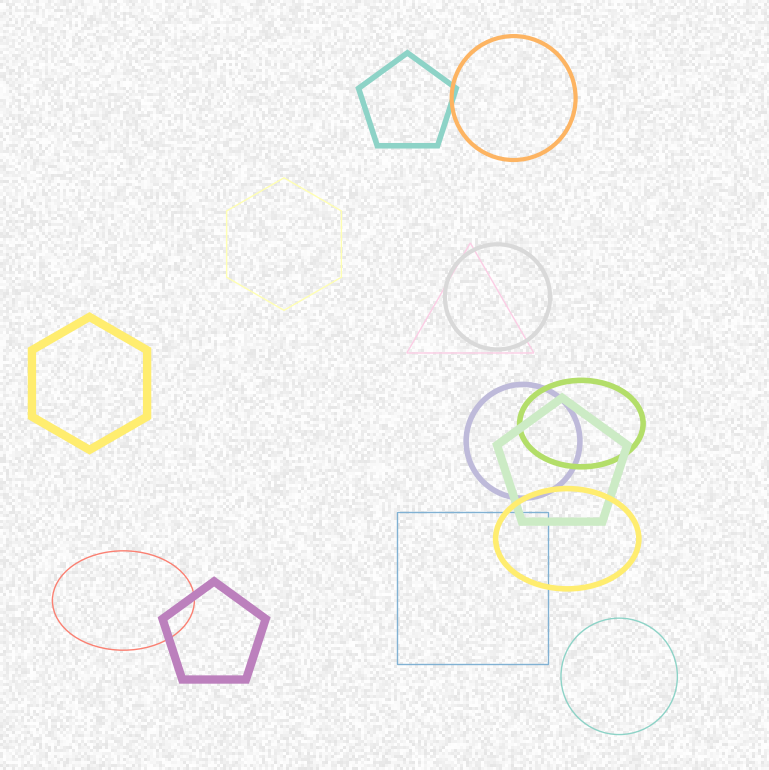[{"shape": "pentagon", "thickness": 2, "radius": 0.33, "center": [0.529, 0.865]}, {"shape": "circle", "thickness": 0.5, "radius": 0.38, "center": [0.804, 0.122]}, {"shape": "hexagon", "thickness": 0.5, "radius": 0.43, "center": [0.369, 0.683]}, {"shape": "circle", "thickness": 2, "radius": 0.37, "center": [0.679, 0.427]}, {"shape": "oval", "thickness": 0.5, "radius": 0.46, "center": [0.16, 0.22]}, {"shape": "square", "thickness": 0.5, "radius": 0.49, "center": [0.614, 0.237]}, {"shape": "circle", "thickness": 1.5, "radius": 0.4, "center": [0.667, 0.873]}, {"shape": "oval", "thickness": 2, "radius": 0.4, "center": [0.755, 0.45]}, {"shape": "triangle", "thickness": 0.5, "radius": 0.48, "center": [0.611, 0.589]}, {"shape": "circle", "thickness": 1.5, "radius": 0.34, "center": [0.646, 0.614]}, {"shape": "pentagon", "thickness": 3, "radius": 0.35, "center": [0.278, 0.174]}, {"shape": "pentagon", "thickness": 3, "radius": 0.44, "center": [0.73, 0.394]}, {"shape": "oval", "thickness": 2, "radius": 0.47, "center": [0.737, 0.3]}, {"shape": "hexagon", "thickness": 3, "radius": 0.43, "center": [0.116, 0.502]}]